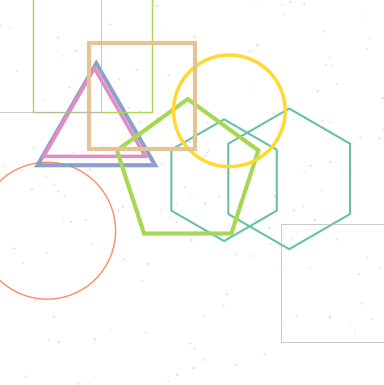[{"shape": "hexagon", "thickness": 1.5, "radius": 0.79, "center": [0.582, 0.532]}, {"shape": "hexagon", "thickness": 1.5, "radius": 0.91, "center": [0.751, 0.535]}, {"shape": "circle", "thickness": 1, "radius": 0.89, "center": [0.122, 0.401]}, {"shape": "triangle", "thickness": 3, "radius": 0.88, "center": [0.25, 0.659]}, {"shape": "triangle", "thickness": 2.5, "radius": 0.76, "center": [0.245, 0.67]}, {"shape": "square", "thickness": 1, "radius": 0.77, "center": [0.24, 0.863]}, {"shape": "pentagon", "thickness": 3, "radius": 0.97, "center": [0.487, 0.55]}, {"shape": "circle", "thickness": 2.5, "radius": 0.73, "center": [0.596, 0.712]}, {"shape": "square", "thickness": 3, "radius": 0.69, "center": [0.369, 0.75]}, {"shape": "square", "thickness": 0.5, "radius": 0.77, "center": [0.11, 0.862]}, {"shape": "square", "thickness": 0.5, "radius": 0.77, "center": [0.884, 0.265]}]